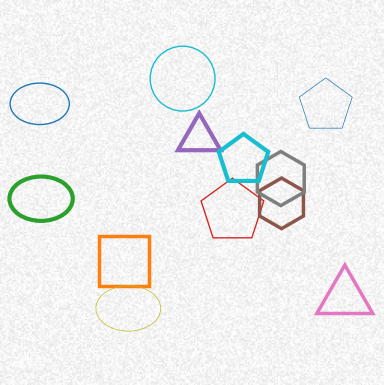[{"shape": "pentagon", "thickness": 0.5, "radius": 0.36, "center": [0.846, 0.726]}, {"shape": "oval", "thickness": 1, "radius": 0.38, "center": [0.103, 0.73]}, {"shape": "square", "thickness": 2.5, "radius": 0.33, "center": [0.322, 0.322]}, {"shape": "oval", "thickness": 3, "radius": 0.41, "center": [0.107, 0.484]}, {"shape": "pentagon", "thickness": 1, "radius": 0.43, "center": [0.604, 0.452]}, {"shape": "triangle", "thickness": 3, "radius": 0.32, "center": [0.518, 0.642]}, {"shape": "hexagon", "thickness": 2.5, "radius": 0.33, "center": [0.731, 0.472]}, {"shape": "triangle", "thickness": 2.5, "radius": 0.42, "center": [0.896, 0.228]}, {"shape": "hexagon", "thickness": 2.5, "radius": 0.35, "center": [0.729, 0.536]}, {"shape": "oval", "thickness": 0.5, "radius": 0.42, "center": [0.333, 0.199]}, {"shape": "pentagon", "thickness": 3, "radius": 0.34, "center": [0.633, 0.585]}, {"shape": "circle", "thickness": 1, "radius": 0.42, "center": [0.474, 0.796]}]